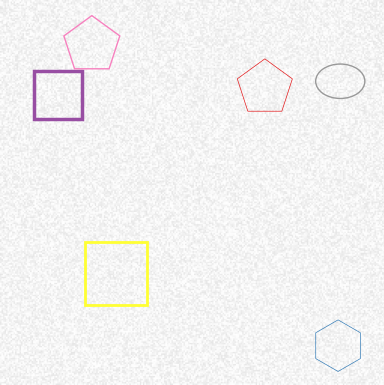[{"shape": "pentagon", "thickness": 0.5, "radius": 0.38, "center": [0.688, 0.772]}, {"shape": "hexagon", "thickness": 0.5, "radius": 0.33, "center": [0.878, 0.102]}, {"shape": "square", "thickness": 2.5, "radius": 0.31, "center": [0.151, 0.753]}, {"shape": "square", "thickness": 2, "radius": 0.4, "center": [0.301, 0.289]}, {"shape": "pentagon", "thickness": 1, "radius": 0.38, "center": [0.239, 0.883]}, {"shape": "oval", "thickness": 1, "radius": 0.32, "center": [0.884, 0.789]}]